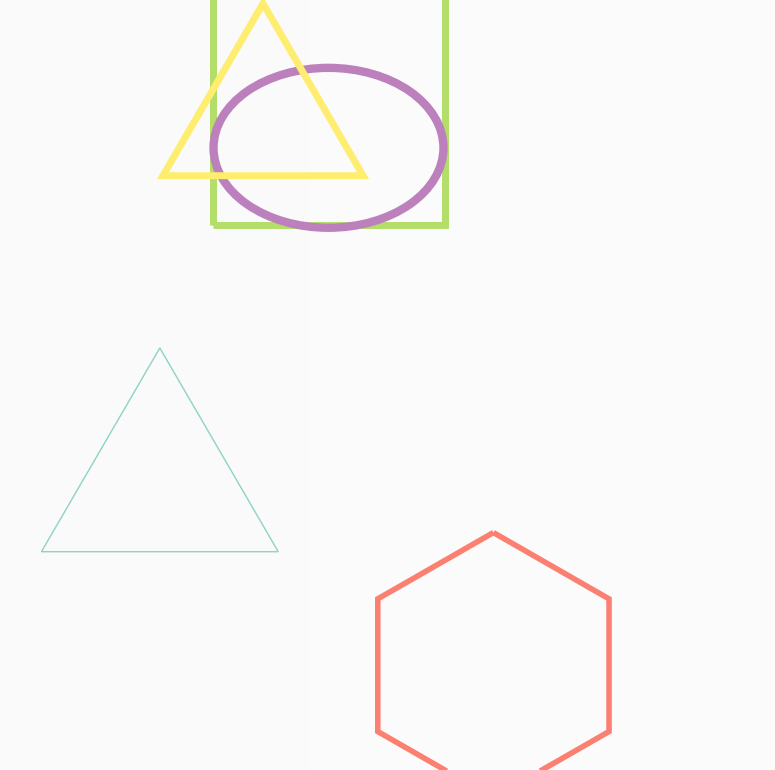[{"shape": "triangle", "thickness": 0.5, "radius": 0.88, "center": [0.206, 0.372]}, {"shape": "hexagon", "thickness": 2, "radius": 0.86, "center": [0.637, 0.136]}, {"shape": "square", "thickness": 2.5, "radius": 0.75, "center": [0.424, 0.857]}, {"shape": "oval", "thickness": 3, "radius": 0.74, "center": [0.424, 0.808]}, {"shape": "triangle", "thickness": 2.5, "radius": 0.75, "center": [0.339, 0.846]}]